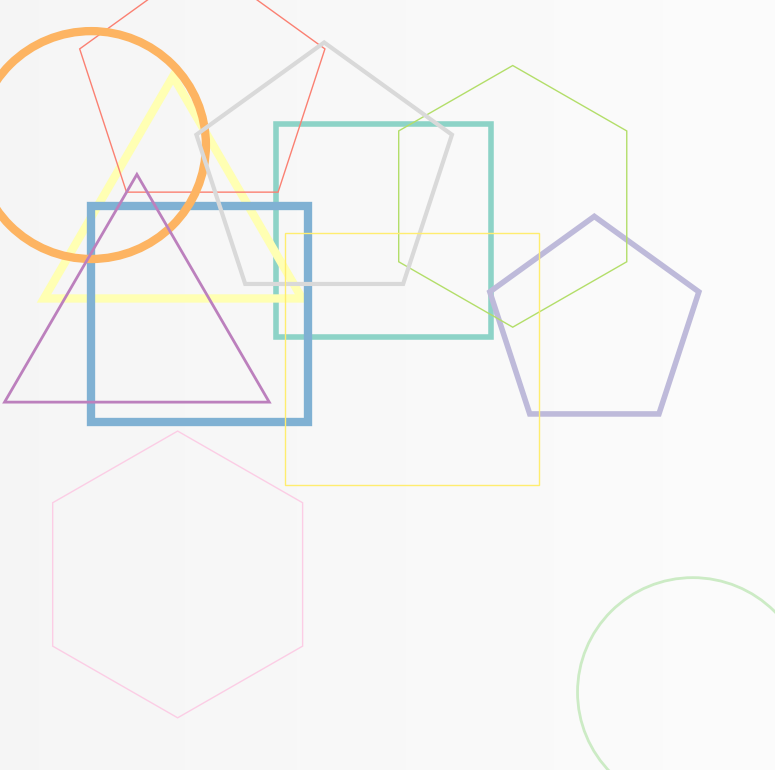[{"shape": "square", "thickness": 2, "radius": 0.69, "center": [0.495, 0.7]}, {"shape": "triangle", "thickness": 3, "radius": 0.96, "center": [0.223, 0.709]}, {"shape": "pentagon", "thickness": 2, "radius": 0.71, "center": [0.767, 0.577]}, {"shape": "pentagon", "thickness": 0.5, "radius": 0.83, "center": [0.261, 0.885]}, {"shape": "square", "thickness": 3, "radius": 0.7, "center": [0.257, 0.592]}, {"shape": "circle", "thickness": 3, "radius": 0.74, "center": [0.118, 0.812]}, {"shape": "hexagon", "thickness": 0.5, "radius": 0.85, "center": [0.662, 0.745]}, {"shape": "hexagon", "thickness": 0.5, "radius": 0.93, "center": [0.229, 0.254]}, {"shape": "pentagon", "thickness": 1.5, "radius": 0.87, "center": [0.418, 0.771]}, {"shape": "triangle", "thickness": 1, "radius": 0.99, "center": [0.177, 0.576]}, {"shape": "circle", "thickness": 1, "radius": 0.74, "center": [0.894, 0.101]}, {"shape": "square", "thickness": 0.5, "radius": 0.82, "center": [0.532, 0.534]}]